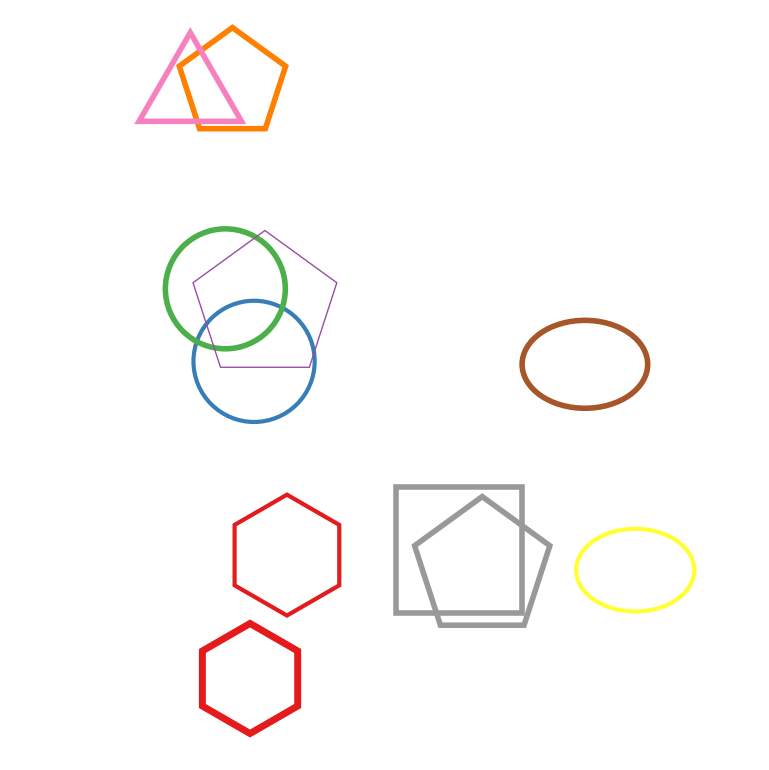[{"shape": "hexagon", "thickness": 2.5, "radius": 0.36, "center": [0.325, 0.119]}, {"shape": "hexagon", "thickness": 1.5, "radius": 0.39, "center": [0.373, 0.279]}, {"shape": "circle", "thickness": 1.5, "radius": 0.39, "center": [0.33, 0.531]}, {"shape": "circle", "thickness": 2, "radius": 0.39, "center": [0.293, 0.625]}, {"shape": "pentagon", "thickness": 0.5, "radius": 0.49, "center": [0.344, 0.602]}, {"shape": "pentagon", "thickness": 2, "radius": 0.36, "center": [0.302, 0.892]}, {"shape": "oval", "thickness": 1.5, "radius": 0.38, "center": [0.825, 0.26]}, {"shape": "oval", "thickness": 2, "radius": 0.41, "center": [0.76, 0.527]}, {"shape": "triangle", "thickness": 2, "radius": 0.38, "center": [0.247, 0.881]}, {"shape": "pentagon", "thickness": 2, "radius": 0.46, "center": [0.626, 0.263]}, {"shape": "square", "thickness": 2, "radius": 0.41, "center": [0.596, 0.285]}]